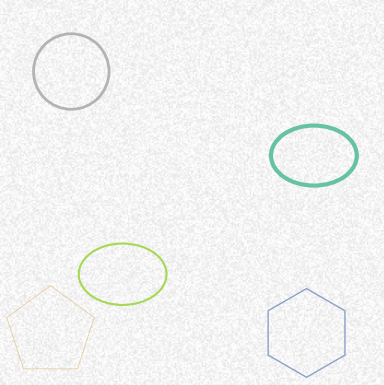[{"shape": "oval", "thickness": 3, "radius": 0.56, "center": [0.815, 0.596]}, {"shape": "hexagon", "thickness": 1, "radius": 0.58, "center": [0.796, 0.135]}, {"shape": "oval", "thickness": 1.5, "radius": 0.57, "center": [0.319, 0.288]}, {"shape": "pentagon", "thickness": 0.5, "radius": 0.6, "center": [0.131, 0.139]}, {"shape": "circle", "thickness": 2, "radius": 0.49, "center": [0.185, 0.814]}]